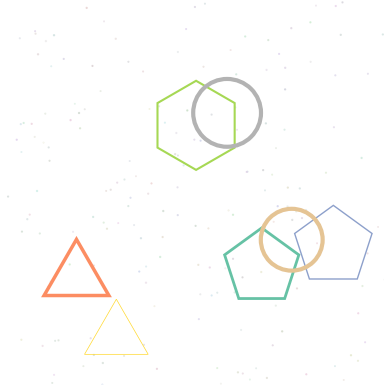[{"shape": "pentagon", "thickness": 2, "radius": 0.51, "center": [0.68, 0.307]}, {"shape": "triangle", "thickness": 2.5, "radius": 0.49, "center": [0.199, 0.281]}, {"shape": "pentagon", "thickness": 1, "radius": 0.53, "center": [0.866, 0.361]}, {"shape": "hexagon", "thickness": 1.5, "radius": 0.58, "center": [0.509, 0.674]}, {"shape": "triangle", "thickness": 0.5, "radius": 0.48, "center": [0.302, 0.127]}, {"shape": "circle", "thickness": 3, "radius": 0.4, "center": [0.758, 0.377]}, {"shape": "circle", "thickness": 3, "radius": 0.44, "center": [0.59, 0.707]}]